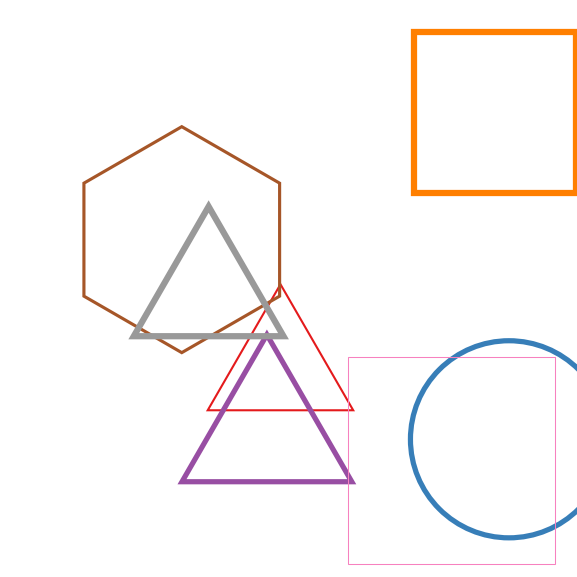[{"shape": "triangle", "thickness": 1, "radius": 0.73, "center": [0.486, 0.361]}, {"shape": "circle", "thickness": 2.5, "radius": 0.85, "center": [0.881, 0.238]}, {"shape": "triangle", "thickness": 2.5, "radius": 0.85, "center": [0.462, 0.25]}, {"shape": "square", "thickness": 3, "radius": 0.7, "center": [0.857, 0.804]}, {"shape": "hexagon", "thickness": 1.5, "radius": 0.98, "center": [0.315, 0.584]}, {"shape": "square", "thickness": 0.5, "radius": 0.9, "center": [0.782, 0.202]}, {"shape": "triangle", "thickness": 3, "radius": 0.75, "center": [0.361, 0.492]}]